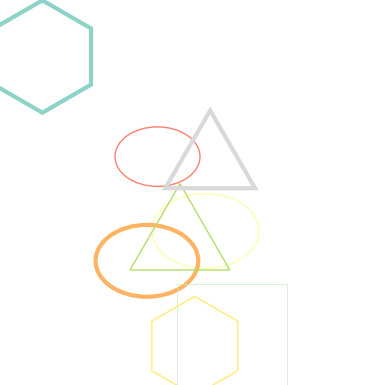[{"shape": "hexagon", "thickness": 3, "radius": 0.73, "center": [0.11, 0.853]}, {"shape": "oval", "thickness": 1, "radius": 0.69, "center": [0.534, 0.4]}, {"shape": "oval", "thickness": 1, "radius": 0.55, "center": [0.409, 0.593]}, {"shape": "oval", "thickness": 3, "radius": 0.67, "center": [0.382, 0.323]}, {"shape": "triangle", "thickness": 1, "radius": 0.75, "center": [0.467, 0.373]}, {"shape": "triangle", "thickness": 3, "radius": 0.67, "center": [0.546, 0.578]}, {"shape": "square", "thickness": 0.5, "radius": 0.72, "center": [0.603, 0.119]}, {"shape": "hexagon", "thickness": 1, "radius": 0.64, "center": [0.506, 0.101]}]